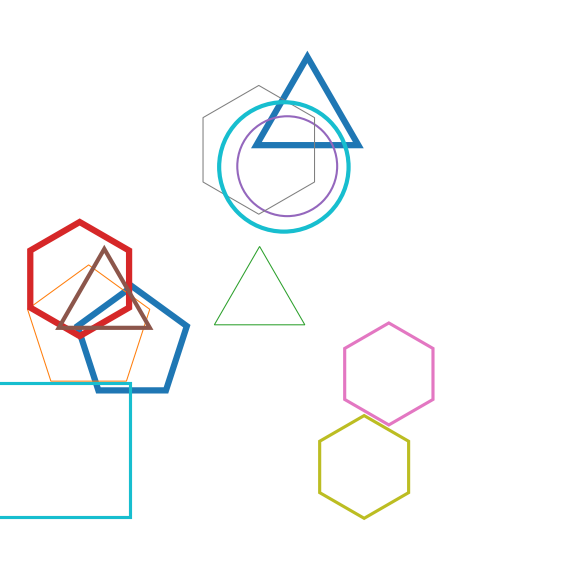[{"shape": "pentagon", "thickness": 3, "radius": 0.5, "center": [0.229, 0.404]}, {"shape": "triangle", "thickness": 3, "radius": 0.51, "center": [0.532, 0.799]}, {"shape": "pentagon", "thickness": 0.5, "radius": 0.56, "center": [0.154, 0.429]}, {"shape": "triangle", "thickness": 0.5, "radius": 0.45, "center": [0.45, 0.482]}, {"shape": "hexagon", "thickness": 3, "radius": 0.49, "center": [0.138, 0.516]}, {"shape": "circle", "thickness": 1, "radius": 0.43, "center": [0.497, 0.711]}, {"shape": "triangle", "thickness": 2, "radius": 0.46, "center": [0.181, 0.477]}, {"shape": "hexagon", "thickness": 1.5, "radius": 0.44, "center": [0.673, 0.352]}, {"shape": "hexagon", "thickness": 0.5, "radius": 0.56, "center": [0.448, 0.74]}, {"shape": "hexagon", "thickness": 1.5, "radius": 0.44, "center": [0.631, 0.191]}, {"shape": "square", "thickness": 1.5, "radius": 0.58, "center": [0.11, 0.22]}, {"shape": "circle", "thickness": 2, "radius": 0.56, "center": [0.492, 0.71]}]